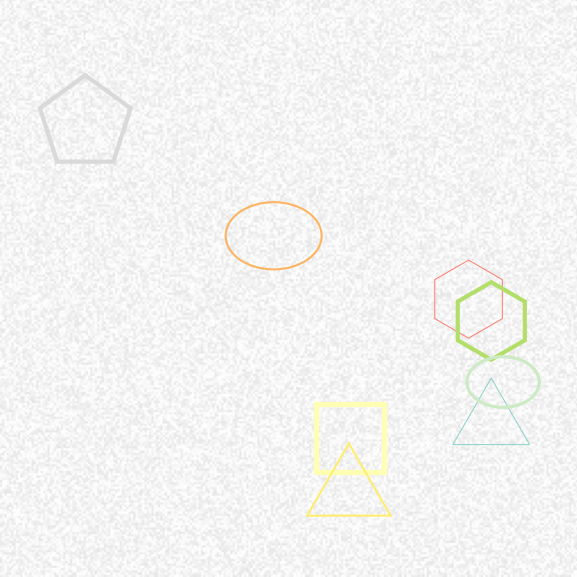[{"shape": "triangle", "thickness": 0.5, "radius": 0.38, "center": [0.851, 0.268]}, {"shape": "square", "thickness": 2.5, "radius": 0.3, "center": [0.606, 0.241]}, {"shape": "hexagon", "thickness": 0.5, "radius": 0.34, "center": [0.811, 0.481]}, {"shape": "oval", "thickness": 1, "radius": 0.42, "center": [0.474, 0.591]}, {"shape": "hexagon", "thickness": 2, "radius": 0.34, "center": [0.851, 0.443]}, {"shape": "pentagon", "thickness": 2, "radius": 0.41, "center": [0.148, 0.786]}, {"shape": "oval", "thickness": 1.5, "radius": 0.31, "center": [0.871, 0.338]}, {"shape": "triangle", "thickness": 1, "radius": 0.42, "center": [0.604, 0.148]}]